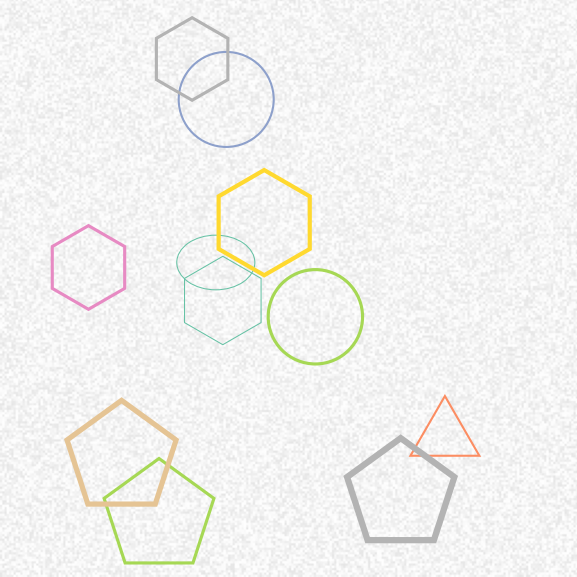[{"shape": "oval", "thickness": 0.5, "radius": 0.34, "center": [0.374, 0.545]}, {"shape": "hexagon", "thickness": 0.5, "radius": 0.38, "center": [0.386, 0.479]}, {"shape": "triangle", "thickness": 1, "radius": 0.34, "center": [0.77, 0.244]}, {"shape": "circle", "thickness": 1, "radius": 0.41, "center": [0.392, 0.827]}, {"shape": "hexagon", "thickness": 1.5, "radius": 0.36, "center": [0.153, 0.536]}, {"shape": "pentagon", "thickness": 1.5, "radius": 0.5, "center": [0.275, 0.105]}, {"shape": "circle", "thickness": 1.5, "radius": 0.41, "center": [0.546, 0.451]}, {"shape": "hexagon", "thickness": 2, "radius": 0.46, "center": [0.457, 0.614]}, {"shape": "pentagon", "thickness": 2.5, "radius": 0.5, "center": [0.21, 0.207]}, {"shape": "hexagon", "thickness": 1.5, "radius": 0.36, "center": [0.333, 0.897]}, {"shape": "pentagon", "thickness": 3, "radius": 0.49, "center": [0.694, 0.143]}]